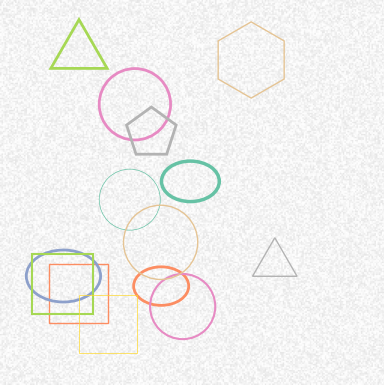[{"shape": "oval", "thickness": 2.5, "radius": 0.38, "center": [0.495, 0.529]}, {"shape": "circle", "thickness": 0.5, "radius": 0.4, "center": [0.337, 0.481]}, {"shape": "square", "thickness": 1, "radius": 0.39, "center": [0.204, 0.238]}, {"shape": "oval", "thickness": 2, "radius": 0.36, "center": [0.419, 0.257]}, {"shape": "oval", "thickness": 2, "radius": 0.48, "center": [0.165, 0.283]}, {"shape": "circle", "thickness": 2, "radius": 0.46, "center": [0.35, 0.729]}, {"shape": "circle", "thickness": 1.5, "radius": 0.42, "center": [0.474, 0.204]}, {"shape": "square", "thickness": 1.5, "radius": 0.39, "center": [0.162, 0.261]}, {"shape": "triangle", "thickness": 2, "radius": 0.42, "center": [0.205, 0.865]}, {"shape": "square", "thickness": 0.5, "radius": 0.38, "center": [0.281, 0.158]}, {"shape": "hexagon", "thickness": 1, "radius": 0.49, "center": [0.652, 0.844]}, {"shape": "circle", "thickness": 1, "radius": 0.48, "center": [0.417, 0.371]}, {"shape": "triangle", "thickness": 1, "radius": 0.33, "center": [0.714, 0.316]}, {"shape": "pentagon", "thickness": 2, "radius": 0.34, "center": [0.393, 0.654]}]